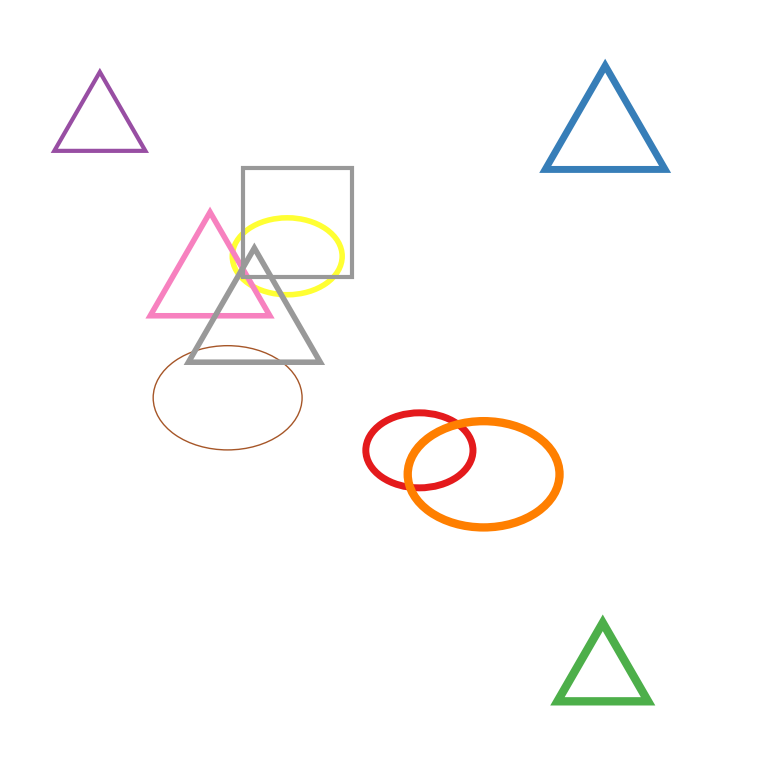[{"shape": "oval", "thickness": 2.5, "radius": 0.35, "center": [0.545, 0.415]}, {"shape": "triangle", "thickness": 2.5, "radius": 0.45, "center": [0.786, 0.825]}, {"shape": "triangle", "thickness": 3, "radius": 0.34, "center": [0.783, 0.123]}, {"shape": "triangle", "thickness": 1.5, "radius": 0.34, "center": [0.13, 0.838]}, {"shape": "oval", "thickness": 3, "radius": 0.49, "center": [0.628, 0.384]}, {"shape": "oval", "thickness": 2, "radius": 0.36, "center": [0.373, 0.667]}, {"shape": "oval", "thickness": 0.5, "radius": 0.48, "center": [0.296, 0.483]}, {"shape": "triangle", "thickness": 2, "radius": 0.45, "center": [0.273, 0.635]}, {"shape": "triangle", "thickness": 2, "radius": 0.49, "center": [0.33, 0.579]}, {"shape": "square", "thickness": 1.5, "radius": 0.35, "center": [0.387, 0.711]}]